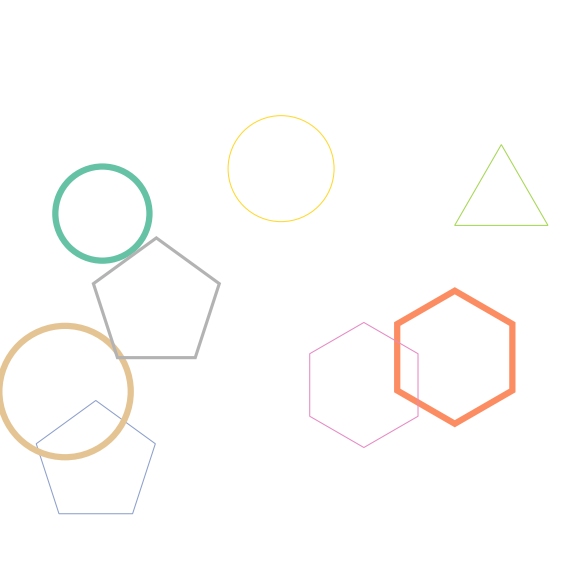[{"shape": "circle", "thickness": 3, "radius": 0.41, "center": [0.177, 0.629]}, {"shape": "hexagon", "thickness": 3, "radius": 0.58, "center": [0.788, 0.381]}, {"shape": "pentagon", "thickness": 0.5, "radius": 0.54, "center": [0.166, 0.197]}, {"shape": "hexagon", "thickness": 0.5, "radius": 0.54, "center": [0.63, 0.332]}, {"shape": "triangle", "thickness": 0.5, "radius": 0.47, "center": [0.868, 0.655]}, {"shape": "circle", "thickness": 0.5, "radius": 0.46, "center": [0.487, 0.707]}, {"shape": "circle", "thickness": 3, "radius": 0.57, "center": [0.113, 0.321]}, {"shape": "pentagon", "thickness": 1.5, "radius": 0.57, "center": [0.271, 0.473]}]